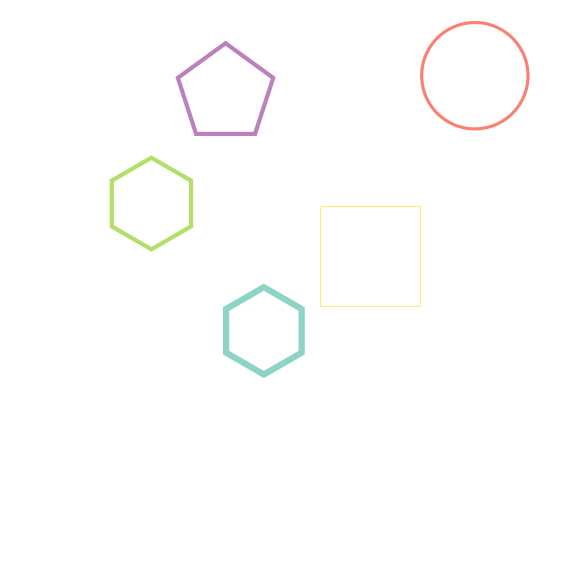[{"shape": "hexagon", "thickness": 3, "radius": 0.38, "center": [0.457, 0.426]}, {"shape": "circle", "thickness": 1.5, "radius": 0.46, "center": [0.822, 0.868]}, {"shape": "hexagon", "thickness": 2, "radius": 0.4, "center": [0.262, 0.647]}, {"shape": "pentagon", "thickness": 2, "radius": 0.43, "center": [0.391, 0.837]}, {"shape": "square", "thickness": 0.5, "radius": 0.43, "center": [0.64, 0.556]}]